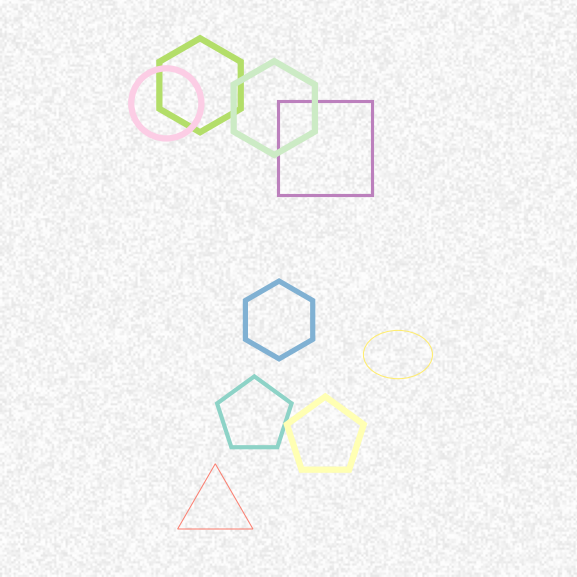[{"shape": "pentagon", "thickness": 2, "radius": 0.34, "center": [0.44, 0.28]}, {"shape": "pentagon", "thickness": 3, "radius": 0.35, "center": [0.563, 0.242]}, {"shape": "triangle", "thickness": 0.5, "radius": 0.38, "center": [0.373, 0.121]}, {"shape": "hexagon", "thickness": 2.5, "radius": 0.34, "center": [0.483, 0.445]}, {"shape": "hexagon", "thickness": 3, "radius": 0.41, "center": [0.346, 0.852]}, {"shape": "circle", "thickness": 3, "radius": 0.3, "center": [0.288, 0.82]}, {"shape": "square", "thickness": 1.5, "radius": 0.41, "center": [0.563, 0.742]}, {"shape": "hexagon", "thickness": 3, "radius": 0.41, "center": [0.475, 0.812]}, {"shape": "oval", "thickness": 0.5, "radius": 0.3, "center": [0.689, 0.385]}]